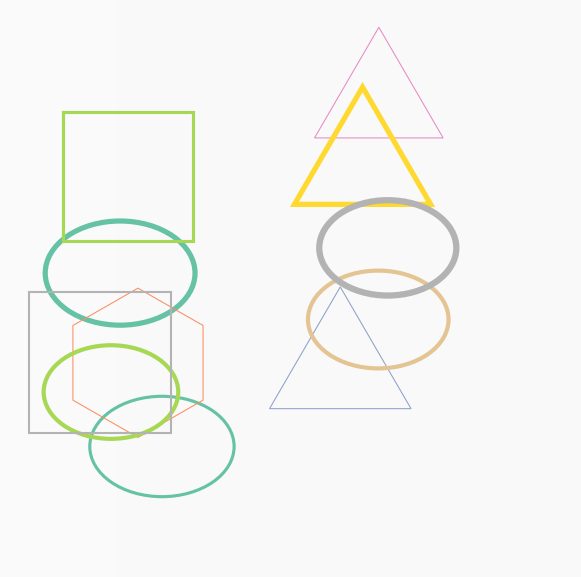[{"shape": "oval", "thickness": 2.5, "radius": 0.64, "center": [0.207, 0.526]}, {"shape": "oval", "thickness": 1.5, "radius": 0.62, "center": [0.279, 0.226]}, {"shape": "hexagon", "thickness": 0.5, "radius": 0.65, "center": [0.237, 0.371]}, {"shape": "triangle", "thickness": 0.5, "radius": 0.7, "center": [0.585, 0.362]}, {"shape": "triangle", "thickness": 0.5, "radius": 0.64, "center": [0.652, 0.824]}, {"shape": "square", "thickness": 1.5, "radius": 0.56, "center": [0.221, 0.693]}, {"shape": "oval", "thickness": 2, "radius": 0.58, "center": [0.191, 0.32]}, {"shape": "triangle", "thickness": 2.5, "radius": 0.68, "center": [0.624, 0.713]}, {"shape": "oval", "thickness": 2, "radius": 0.6, "center": [0.651, 0.446]}, {"shape": "oval", "thickness": 3, "radius": 0.59, "center": [0.667, 0.57]}, {"shape": "square", "thickness": 1, "radius": 0.61, "center": [0.172, 0.371]}]